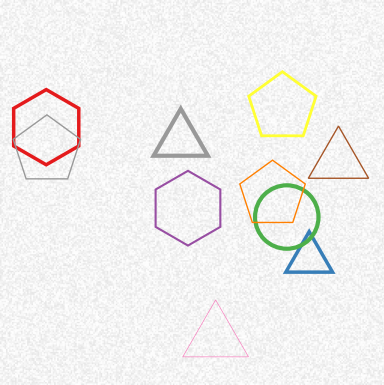[{"shape": "hexagon", "thickness": 2.5, "radius": 0.49, "center": [0.12, 0.67]}, {"shape": "triangle", "thickness": 2.5, "radius": 0.35, "center": [0.803, 0.328]}, {"shape": "circle", "thickness": 3, "radius": 0.41, "center": [0.745, 0.436]}, {"shape": "hexagon", "thickness": 1.5, "radius": 0.49, "center": [0.488, 0.459]}, {"shape": "pentagon", "thickness": 1, "radius": 0.45, "center": [0.708, 0.495]}, {"shape": "pentagon", "thickness": 2, "radius": 0.46, "center": [0.734, 0.722]}, {"shape": "triangle", "thickness": 1, "radius": 0.45, "center": [0.879, 0.582]}, {"shape": "triangle", "thickness": 0.5, "radius": 0.49, "center": [0.56, 0.122]}, {"shape": "triangle", "thickness": 3, "radius": 0.41, "center": [0.47, 0.636]}, {"shape": "pentagon", "thickness": 1, "radius": 0.46, "center": [0.122, 0.61]}]